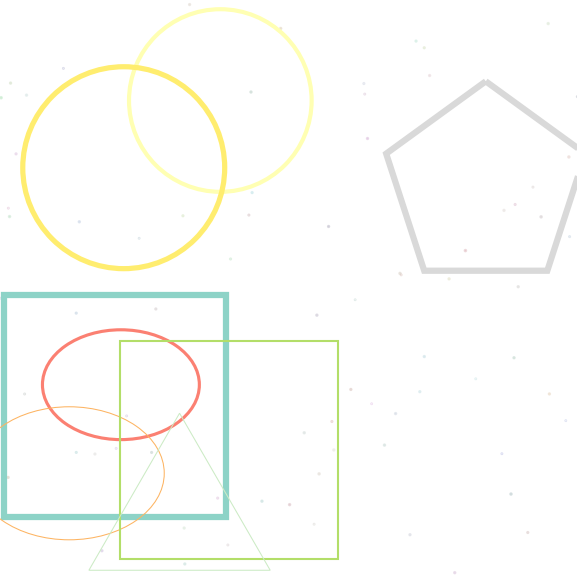[{"shape": "square", "thickness": 3, "radius": 0.96, "center": [0.199, 0.297]}, {"shape": "circle", "thickness": 2, "radius": 0.79, "center": [0.382, 0.825]}, {"shape": "oval", "thickness": 1.5, "radius": 0.68, "center": [0.209, 0.333]}, {"shape": "oval", "thickness": 0.5, "radius": 0.82, "center": [0.12, 0.18]}, {"shape": "square", "thickness": 1, "radius": 0.95, "center": [0.397, 0.22]}, {"shape": "pentagon", "thickness": 3, "radius": 0.91, "center": [0.841, 0.677]}, {"shape": "triangle", "thickness": 0.5, "radius": 0.91, "center": [0.311, 0.102]}, {"shape": "circle", "thickness": 2.5, "radius": 0.87, "center": [0.214, 0.709]}]